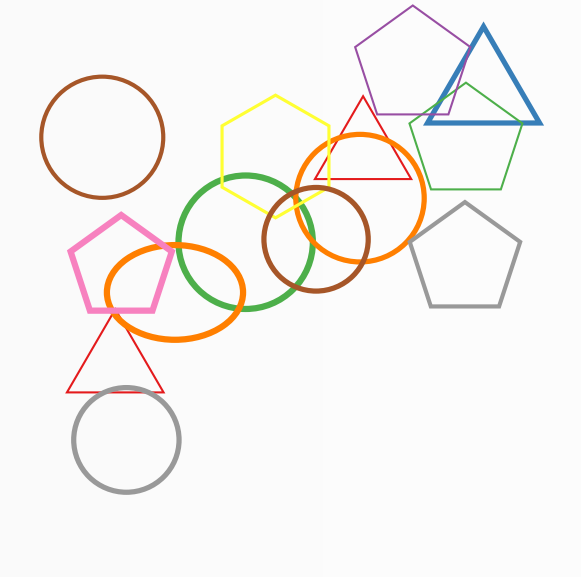[{"shape": "triangle", "thickness": 1, "radius": 0.48, "center": [0.625, 0.737]}, {"shape": "triangle", "thickness": 1, "radius": 0.48, "center": [0.198, 0.368]}, {"shape": "triangle", "thickness": 2.5, "radius": 0.56, "center": [0.832, 0.842]}, {"shape": "pentagon", "thickness": 1, "radius": 0.51, "center": [0.802, 0.754]}, {"shape": "circle", "thickness": 3, "radius": 0.58, "center": [0.423, 0.58]}, {"shape": "pentagon", "thickness": 1, "radius": 0.52, "center": [0.71, 0.885]}, {"shape": "circle", "thickness": 2.5, "radius": 0.55, "center": [0.619, 0.656]}, {"shape": "oval", "thickness": 3, "radius": 0.59, "center": [0.301, 0.493]}, {"shape": "hexagon", "thickness": 1.5, "radius": 0.53, "center": [0.474, 0.728]}, {"shape": "circle", "thickness": 2.5, "radius": 0.45, "center": [0.544, 0.585]}, {"shape": "circle", "thickness": 2, "radius": 0.52, "center": [0.176, 0.761]}, {"shape": "pentagon", "thickness": 3, "radius": 0.46, "center": [0.209, 0.535]}, {"shape": "circle", "thickness": 2.5, "radius": 0.45, "center": [0.217, 0.237]}, {"shape": "pentagon", "thickness": 2, "radius": 0.5, "center": [0.8, 0.549]}]